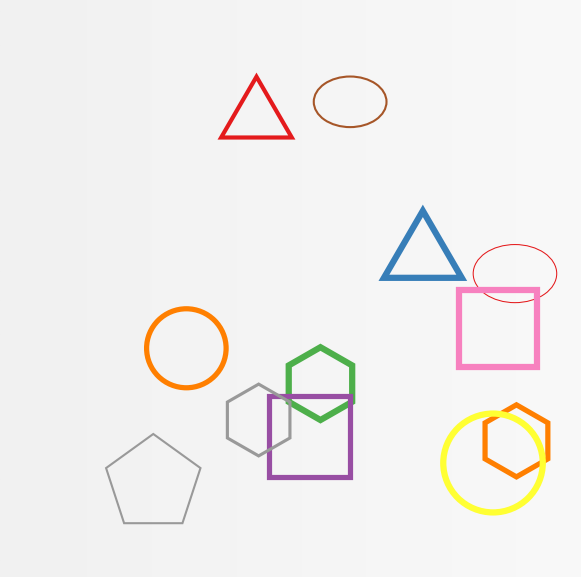[{"shape": "oval", "thickness": 0.5, "radius": 0.36, "center": [0.886, 0.525]}, {"shape": "triangle", "thickness": 2, "radius": 0.35, "center": [0.441, 0.796]}, {"shape": "triangle", "thickness": 3, "radius": 0.39, "center": [0.727, 0.557]}, {"shape": "hexagon", "thickness": 3, "radius": 0.32, "center": [0.551, 0.335]}, {"shape": "square", "thickness": 2.5, "radius": 0.35, "center": [0.532, 0.244]}, {"shape": "hexagon", "thickness": 2.5, "radius": 0.31, "center": [0.889, 0.236]}, {"shape": "circle", "thickness": 2.5, "radius": 0.34, "center": [0.321, 0.396]}, {"shape": "circle", "thickness": 3, "radius": 0.43, "center": [0.848, 0.197]}, {"shape": "oval", "thickness": 1, "radius": 0.31, "center": [0.602, 0.823]}, {"shape": "square", "thickness": 3, "radius": 0.33, "center": [0.857, 0.43]}, {"shape": "pentagon", "thickness": 1, "radius": 0.43, "center": [0.264, 0.162]}, {"shape": "hexagon", "thickness": 1.5, "radius": 0.31, "center": [0.445, 0.272]}]